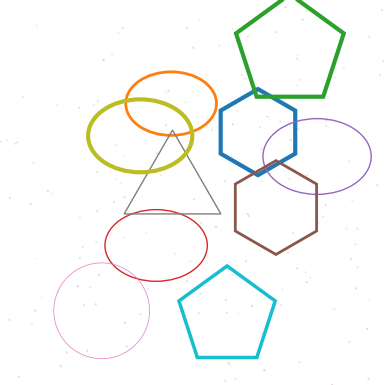[{"shape": "hexagon", "thickness": 3, "radius": 0.56, "center": [0.67, 0.657]}, {"shape": "oval", "thickness": 2, "radius": 0.59, "center": [0.445, 0.731]}, {"shape": "pentagon", "thickness": 3, "radius": 0.74, "center": [0.753, 0.868]}, {"shape": "oval", "thickness": 1, "radius": 0.66, "center": [0.406, 0.362]}, {"shape": "oval", "thickness": 1, "radius": 0.7, "center": [0.824, 0.593]}, {"shape": "hexagon", "thickness": 2, "radius": 0.61, "center": [0.717, 0.461]}, {"shape": "circle", "thickness": 0.5, "radius": 0.62, "center": [0.264, 0.193]}, {"shape": "triangle", "thickness": 1, "radius": 0.73, "center": [0.448, 0.517]}, {"shape": "oval", "thickness": 3, "radius": 0.68, "center": [0.364, 0.647]}, {"shape": "pentagon", "thickness": 2.5, "radius": 0.66, "center": [0.59, 0.178]}]